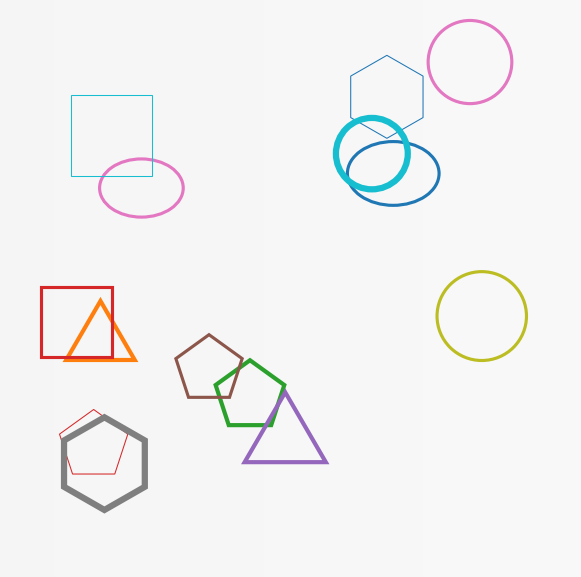[{"shape": "hexagon", "thickness": 0.5, "radius": 0.36, "center": [0.666, 0.831]}, {"shape": "oval", "thickness": 1.5, "radius": 0.39, "center": [0.677, 0.699]}, {"shape": "triangle", "thickness": 2, "radius": 0.34, "center": [0.173, 0.41]}, {"shape": "pentagon", "thickness": 2, "radius": 0.31, "center": [0.43, 0.313]}, {"shape": "pentagon", "thickness": 0.5, "radius": 0.31, "center": [0.161, 0.228]}, {"shape": "square", "thickness": 1.5, "radius": 0.31, "center": [0.132, 0.442]}, {"shape": "triangle", "thickness": 2, "radius": 0.4, "center": [0.491, 0.239]}, {"shape": "pentagon", "thickness": 1.5, "radius": 0.3, "center": [0.36, 0.36]}, {"shape": "circle", "thickness": 1.5, "radius": 0.36, "center": [0.809, 0.892]}, {"shape": "oval", "thickness": 1.5, "radius": 0.36, "center": [0.243, 0.674]}, {"shape": "hexagon", "thickness": 3, "radius": 0.4, "center": [0.18, 0.196]}, {"shape": "circle", "thickness": 1.5, "radius": 0.38, "center": [0.829, 0.452]}, {"shape": "circle", "thickness": 3, "radius": 0.31, "center": [0.64, 0.733]}, {"shape": "square", "thickness": 0.5, "radius": 0.35, "center": [0.192, 0.764]}]